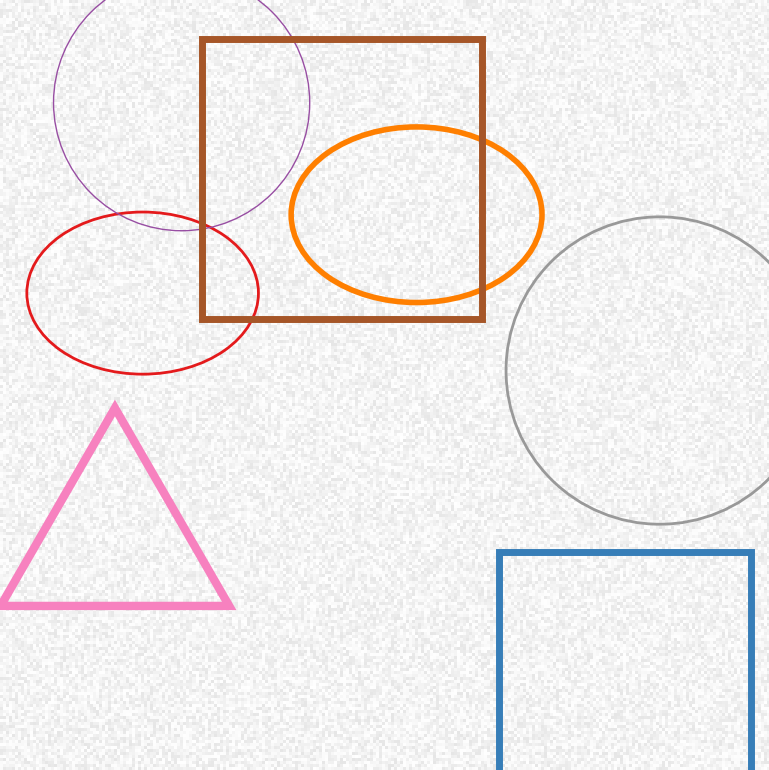[{"shape": "oval", "thickness": 1, "radius": 0.75, "center": [0.185, 0.619]}, {"shape": "square", "thickness": 2.5, "radius": 0.82, "center": [0.812, 0.12]}, {"shape": "circle", "thickness": 0.5, "radius": 0.83, "center": [0.236, 0.867]}, {"shape": "oval", "thickness": 2, "radius": 0.81, "center": [0.541, 0.721]}, {"shape": "square", "thickness": 2.5, "radius": 0.91, "center": [0.445, 0.767]}, {"shape": "triangle", "thickness": 3, "radius": 0.86, "center": [0.149, 0.299]}, {"shape": "circle", "thickness": 1, "radius": 1.0, "center": [0.857, 0.519]}]